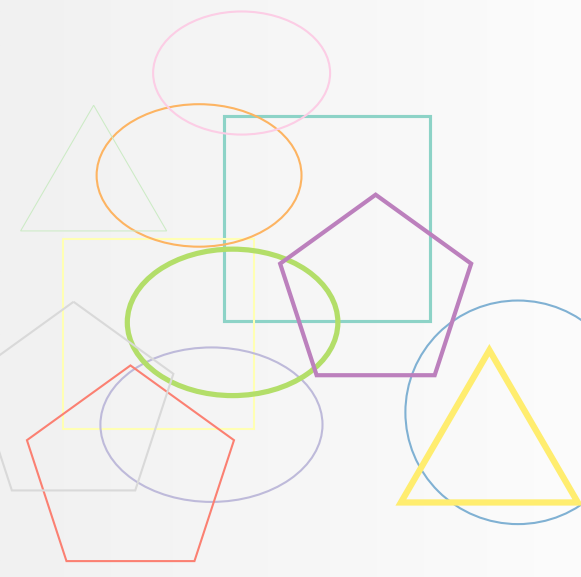[{"shape": "square", "thickness": 1.5, "radius": 0.89, "center": [0.563, 0.62]}, {"shape": "square", "thickness": 1, "radius": 0.82, "center": [0.273, 0.421]}, {"shape": "oval", "thickness": 1, "radius": 0.96, "center": [0.364, 0.264]}, {"shape": "pentagon", "thickness": 1, "radius": 0.94, "center": [0.224, 0.179]}, {"shape": "circle", "thickness": 1, "radius": 0.97, "center": [0.891, 0.285]}, {"shape": "oval", "thickness": 1, "radius": 0.88, "center": [0.342, 0.695]}, {"shape": "oval", "thickness": 2.5, "radius": 0.91, "center": [0.4, 0.441]}, {"shape": "oval", "thickness": 1, "radius": 0.76, "center": [0.416, 0.873]}, {"shape": "pentagon", "thickness": 1, "radius": 0.9, "center": [0.127, 0.296]}, {"shape": "pentagon", "thickness": 2, "radius": 0.86, "center": [0.646, 0.489]}, {"shape": "triangle", "thickness": 0.5, "radius": 0.73, "center": [0.161, 0.672]}, {"shape": "triangle", "thickness": 3, "radius": 0.88, "center": [0.842, 0.217]}]